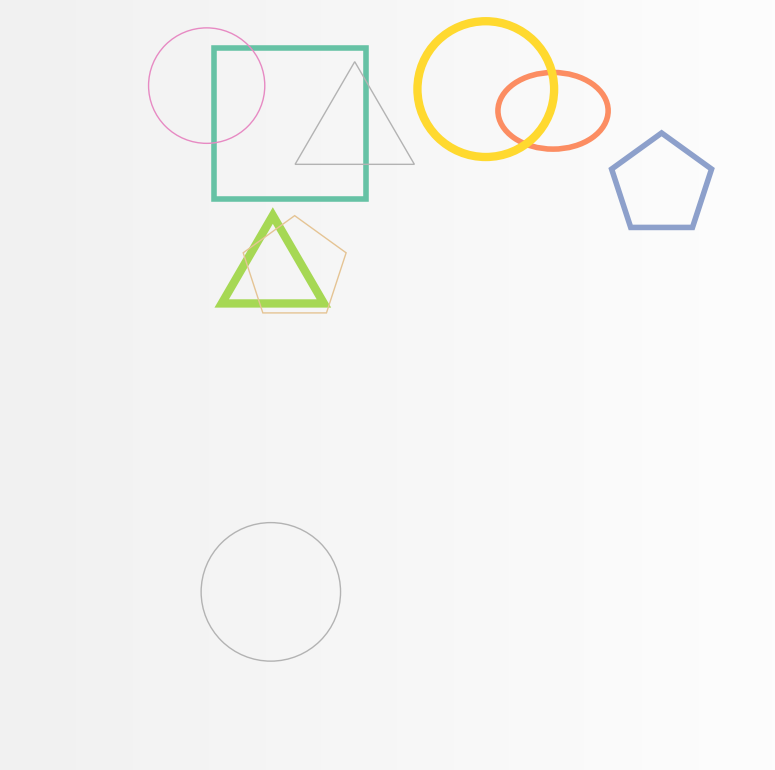[{"shape": "square", "thickness": 2, "radius": 0.49, "center": [0.374, 0.839]}, {"shape": "oval", "thickness": 2, "radius": 0.36, "center": [0.714, 0.856]}, {"shape": "pentagon", "thickness": 2, "radius": 0.34, "center": [0.854, 0.759]}, {"shape": "circle", "thickness": 0.5, "radius": 0.37, "center": [0.267, 0.889]}, {"shape": "triangle", "thickness": 3, "radius": 0.38, "center": [0.352, 0.644]}, {"shape": "circle", "thickness": 3, "radius": 0.44, "center": [0.627, 0.884]}, {"shape": "pentagon", "thickness": 0.5, "radius": 0.35, "center": [0.38, 0.65]}, {"shape": "triangle", "thickness": 0.5, "radius": 0.44, "center": [0.458, 0.831]}, {"shape": "circle", "thickness": 0.5, "radius": 0.45, "center": [0.349, 0.231]}]